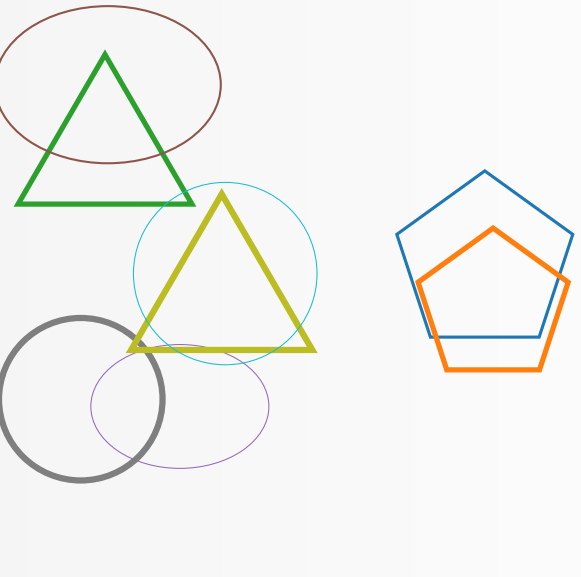[{"shape": "pentagon", "thickness": 1.5, "radius": 0.8, "center": [0.834, 0.544]}, {"shape": "pentagon", "thickness": 2.5, "radius": 0.68, "center": [0.848, 0.468]}, {"shape": "triangle", "thickness": 2.5, "radius": 0.86, "center": [0.181, 0.732]}, {"shape": "oval", "thickness": 0.5, "radius": 0.77, "center": [0.309, 0.295]}, {"shape": "oval", "thickness": 1, "radius": 0.97, "center": [0.185, 0.852]}, {"shape": "circle", "thickness": 3, "radius": 0.7, "center": [0.139, 0.308]}, {"shape": "triangle", "thickness": 3, "radius": 0.9, "center": [0.381, 0.483]}, {"shape": "circle", "thickness": 0.5, "radius": 0.79, "center": [0.388, 0.525]}]